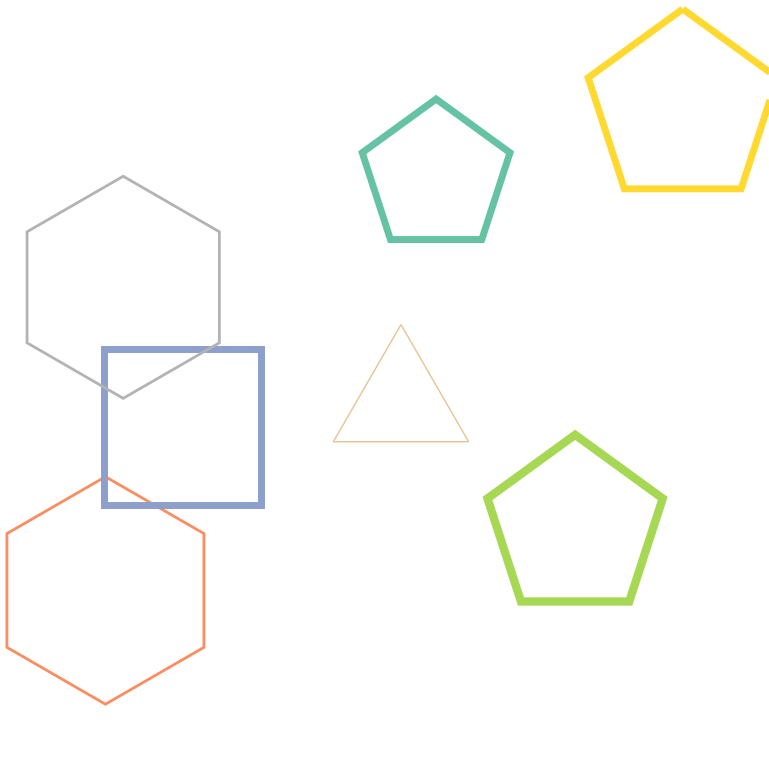[{"shape": "pentagon", "thickness": 2.5, "radius": 0.5, "center": [0.566, 0.771]}, {"shape": "hexagon", "thickness": 1, "radius": 0.74, "center": [0.137, 0.233]}, {"shape": "square", "thickness": 2.5, "radius": 0.51, "center": [0.237, 0.445]}, {"shape": "pentagon", "thickness": 3, "radius": 0.6, "center": [0.747, 0.316]}, {"shape": "pentagon", "thickness": 2.5, "radius": 0.65, "center": [0.887, 0.859]}, {"shape": "triangle", "thickness": 0.5, "radius": 0.51, "center": [0.521, 0.477]}, {"shape": "hexagon", "thickness": 1, "radius": 0.72, "center": [0.16, 0.627]}]